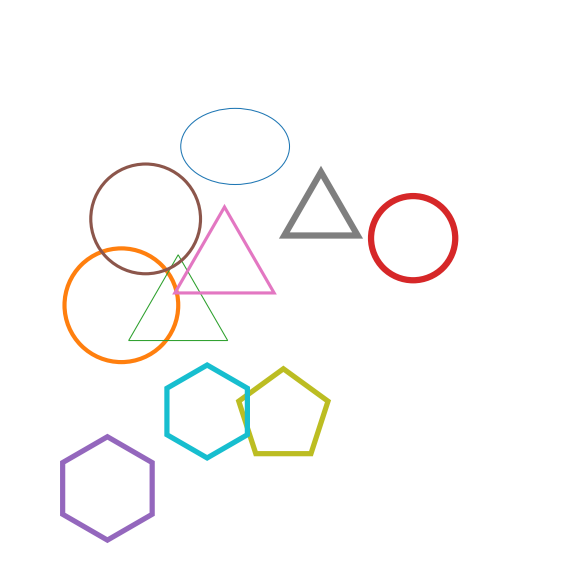[{"shape": "oval", "thickness": 0.5, "radius": 0.47, "center": [0.407, 0.746]}, {"shape": "circle", "thickness": 2, "radius": 0.49, "center": [0.21, 0.471]}, {"shape": "triangle", "thickness": 0.5, "radius": 0.5, "center": [0.309, 0.459]}, {"shape": "circle", "thickness": 3, "radius": 0.36, "center": [0.715, 0.587]}, {"shape": "hexagon", "thickness": 2.5, "radius": 0.45, "center": [0.186, 0.153]}, {"shape": "circle", "thickness": 1.5, "radius": 0.48, "center": [0.252, 0.62]}, {"shape": "triangle", "thickness": 1.5, "radius": 0.5, "center": [0.389, 0.541]}, {"shape": "triangle", "thickness": 3, "radius": 0.37, "center": [0.556, 0.628]}, {"shape": "pentagon", "thickness": 2.5, "radius": 0.41, "center": [0.491, 0.279]}, {"shape": "hexagon", "thickness": 2.5, "radius": 0.4, "center": [0.359, 0.287]}]